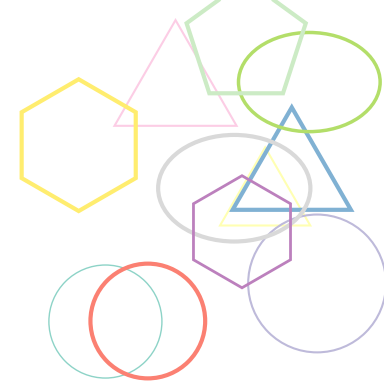[{"shape": "circle", "thickness": 1, "radius": 0.73, "center": [0.274, 0.165]}, {"shape": "triangle", "thickness": 1.5, "radius": 0.68, "center": [0.689, 0.482]}, {"shape": "circle", "thickness": 1.5, "radius": 0.89, "center": [0.824, 0.264]}, {"shape": "circle", "thickness": 3, "radius": 0.75, "center": [0.384, 0.166]}, {"shape": "triangle", "thickness": 3, "radius": 0.89, "center": [0.758, 0.544]}, {"shape": "oval", "thickness": 2.5, "radius": 0.92, "center": [0.803, 0.787]}, {"shape": "triangle", "thickness": 1.5, "radius": 0.92, "center": [0.456, 0.765]}, {"shape": "oval", "thickness": 3, "radius": 0.99, "center": [0.608, 0.511]}, {"shape": "hexagon", "thickness": 2, "radius": 0.73, "center": [0.629, 0.398]}, {"shape": "pentagon", "thickness": 3, "radius": 0.81, "center": [0.639, 0.889]}, {"shape": "hexagon", "thickness": 3, "radius": 0.86, "center": [0.204, 0.623]}]